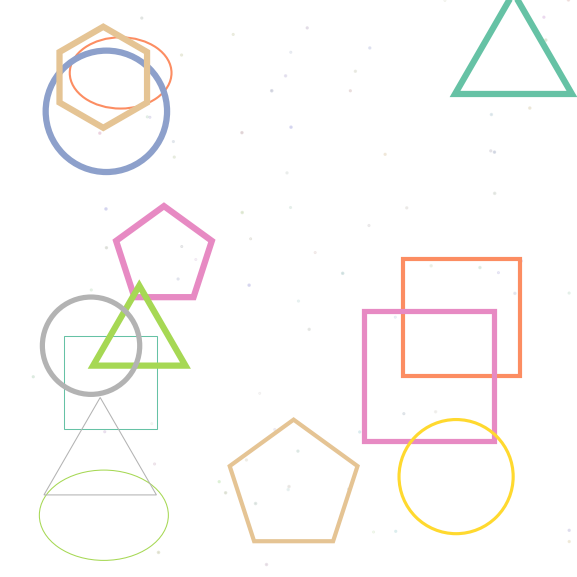[{"shape": "triangle", "thickness": 3, "radius": 0.58, "center": [0.889, 0.895]}, {"shape": "square", "thickness": 0.5, "radius": 0.41, "center": [0.191, 0.337]}, {"shape": "oval", "thickness": 1, "radius": 0.44, "center": [0.209, 0.873]}, {"shape": "square", "thickness": 2, "radius": 0.51, "center": [0.8, 0.45]}, {"shape": "circle", "thickness": 3, "radius": 0.53, "center": [0.184, 0.806]}, {"shape": "pentagon", "thickness": 3, "radius": 0.44, "center": [0.284, 0.555]}, {"shape": "square", "thickness": 2.5, "radius": 0.56, "center": [0.743, 0.347]}, {"shape": "triangle", "thickness": 3, "radius": 0.46, "center": [0.241, 0.412]}, {"shape": "oval", "thickness": 0.5, "radius": 0.56, "center": [0.18, 0.107]}, {"shape": "circle", "thickness": 1.5, "radius": 0.49, "center": [0.79, 0.174]}, {"shape": "hexagon", "thickness": 3, "radius": 0.44, "center": [0.179, 0.865]}, {"shape": "pentagon", "thickness": 2, "radius": 0.58, "center": [0.508, 0.156]}, {"shape": "circle", "thickness": 2.5, "radius": 0.42, "center": [0.158, 0.401]}, {"shape": "triangle", "thickness": 0.5, "radius": 0.56, "center": [0.173, 0.198]}]